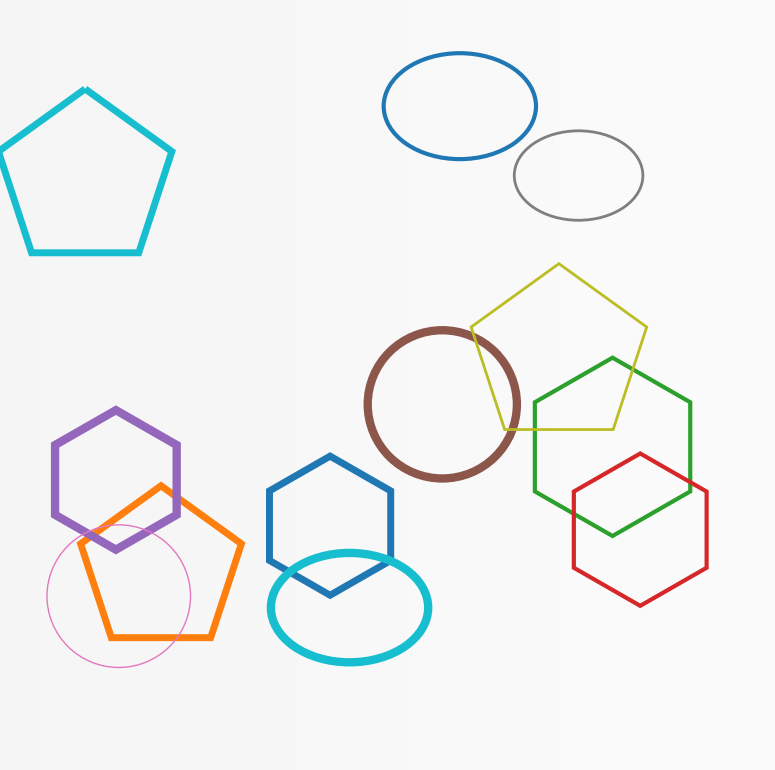[{"shape": "hexagon", "thickness": 2.5, "radius": 0.45, "center": [0.426, 0.317]}, {"shape": "oval", "thickness": 1.5, "radius": 0.49, "center": [0.593, 0.862]}, {"shape": "pentagon", "thickness": 2.5, "radius": 0.55, "center": [0.208, 0.26]}, {"shape": "hexagon", "thickness": 1.5, "radius": 0.58, "center": [0.79, 0.42]}, {"shape": "hexagon", "thickness": 1.5, "radius": 0.49, "center": [0.826, 0.312]}, {"shape": "hexagon", "thickness": 3, "radius": 0.45, "center": [0.15, 0.377]}, {"shape": "circle", "thickness": 3, "radius": 0.48, "center": [0.571, 0.475]}, {"shape": "circle", "thickness": 0.5, "radius": 0.46, "center": [0.153, 0.226]}, {"shape": "oval", "thickness": 1, "radius": 0.41, "center": [0.747, 0.772]}, {"shape": "pentagon", "thickness": 1, "radius": 0.6, "center": [0.721, 0.538]}, {"shape": "oval", "thickness": 3, "radius": 0.51, "center": [0.451, 0.211]}, {"shape": "pentagon", "thickness": 2.5, "radius": 0.59, "center": [0.11, 0.767]}]